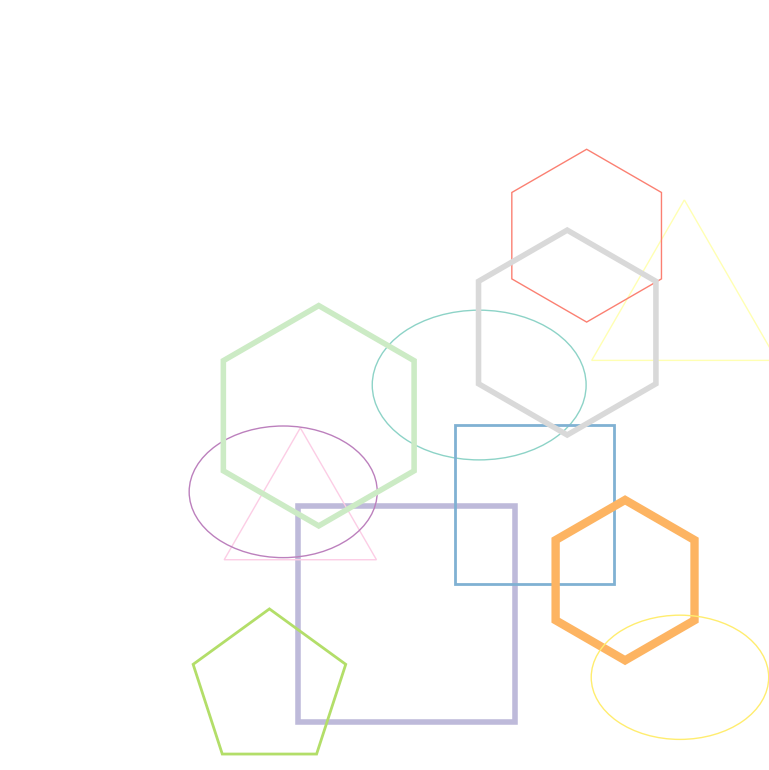[{"shape": "oval", "thickness": 0.5, "radius": 0.69, "center": [0.622, 0.5]}, {"shape": "triangle", "thickness": 0.5, "radius": 0.69, "center": [0.889, 0.601]}, {"shape": "square", "thickness": 2, "radius": 0.7, "center": [0.528, 0.202]}, {"shape": "hexagon", "thickness": 0.5, "radius": 0.56, "center": [0.762, 0.694]}, {"shape": "square", "thickness": 1, "radius": 0.52, "center": [0.694, 0.345]}, {"shape": "hexagon", "thickness": 3, "radius": 0.52, "center": [0.812, 0.247]}, {"shape": "pentagon", "thickness": 1, "radius": 0.52, "center": [0.35, 0.105]}, {"shape": "triangle", "thickness": 0.5, "radius": 0.57, "center": [0.39, 0.33]}, {"shape": "hexagon", "thickness": 2, "radius": 0.67, "center": [0.737, 0.568]}, {"shape": "oval", "thickness": 0.5, "radius": 0.61, "center": [0.368, 0.361]}, {"shape": "hexagon", "thickness": 2, "radius": 0.72, "center": [0.414, 0.46]}, {"shape": "oval", "thickness": 0.5, "radius": 0.58, "center": [0.883, 0.12]}]